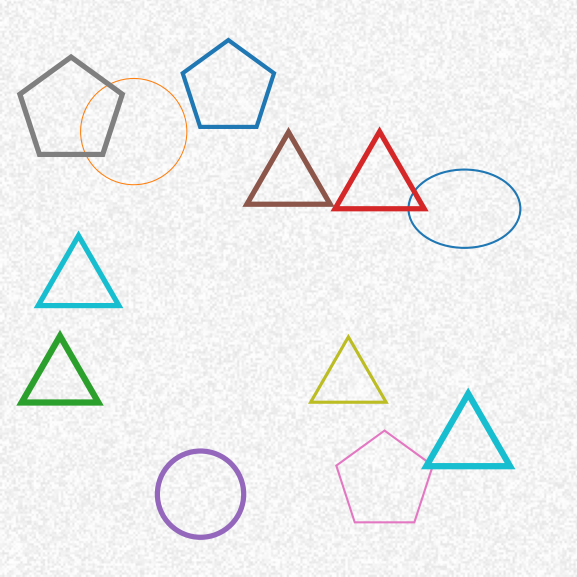[{"shape": "pentagon", "thickness": 2, "radius": 0.42, "center": [0.395, 0.847]}, {"shape": "oval", "thickness": 1, "radius": 0.48, "center": [0.804, 0.638]}, {"shape": "circle", "thickness": 0.5, "radius": 0.46, "center": [0.232, 0.771]}, {"shape": "triangle", "thickness": 3, "radius": 0.38, "center": [0.104, 0.341]}, {"shape": "triangle", "thickness": 2.5, "radius": 0.45, "center": [0.657, 0.682]}, {"shape": "circle", "thickness": 2.5, "radius": 0.37, "center": [0.347, 0.143]}, {"shape": "triangle", "thickness": 2.5, "radius": 0.42, "center": [0.5, 0.687]}, {"shape": "pentagon", "thickness": 1, "radius": 0.44, "center": [0.666, 0.166]}, {"shape": "pentagon", "thickness": 2.5, "radius": 0.47, "center": [0.123, 0.807]}, {"shape": "triangle", "thickness": 1.5, "radius": 0.38, "center": [0.603, 0.34]}, {"shape": "triangle", "thickness": 3, "radius": 0.42, "center": [0.811, 0.234]}, {"shape": "triangle", "thickness": 2.5, "radius": 0.4, "center": [0.136, 0.51]}]